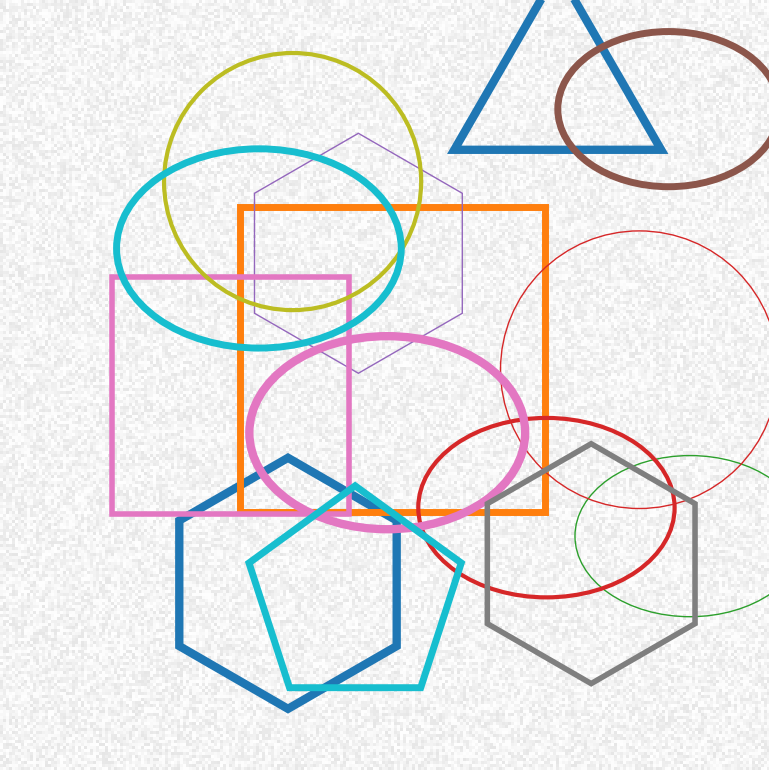[{"shape": "triangle", "thickness": 3, "radius": 0.78, "center": [0.724, 0.883]}, {"shape": "hexagon", "thickness": 3, "radius": 0.82, "center": [0.374, 0.242]}, {"shape": "square", "thickness": 2.5, "radius": 0.99, "center": [0.51, 0.533]}, {"shape": "oval", "thickness": 0.5, "radius": 0.75, "center": [0.896, 0.304]}, {"shape": "oval", "thickness": 1.5, "radius": 0.83, "center": [0.71, 0.341]}, {"shape": "circle", "thickness": 0.5, "radius": 0.9, "center": [0.83, 0.52]}, {"shape": "hexagon", "thickness": 0.5, "radius": 0.78, "center": [0.465, 0.671]}, {"shape": "oval", "thickness": 2.5, "radius": 0.72, "center": [0.868, 0.858]}, {"shape": "oval", "thickness": 3, "radius": 0.9, "center": [0.503, 0.438]}, {"shape": "square", "thickness": 2, "radius": 0.77, "center": [0.299, 0.487]}, {"shape": "hexagon", "thickness": 2, "radius": 0.78, "center": [0.768, 0.268]}, {"shape": "circle", "thickness": 1.5, "radius": 0.83, "center": [0.38, 0.764]}, {"shape": "oval", "thickness": 2.5, "radius": 0.92, "center": [0.336, 0.677]}, {"shape": "pentagon", "thickness": 2.5, "radius": 0.72, "center": [0.461, 0.224]}]